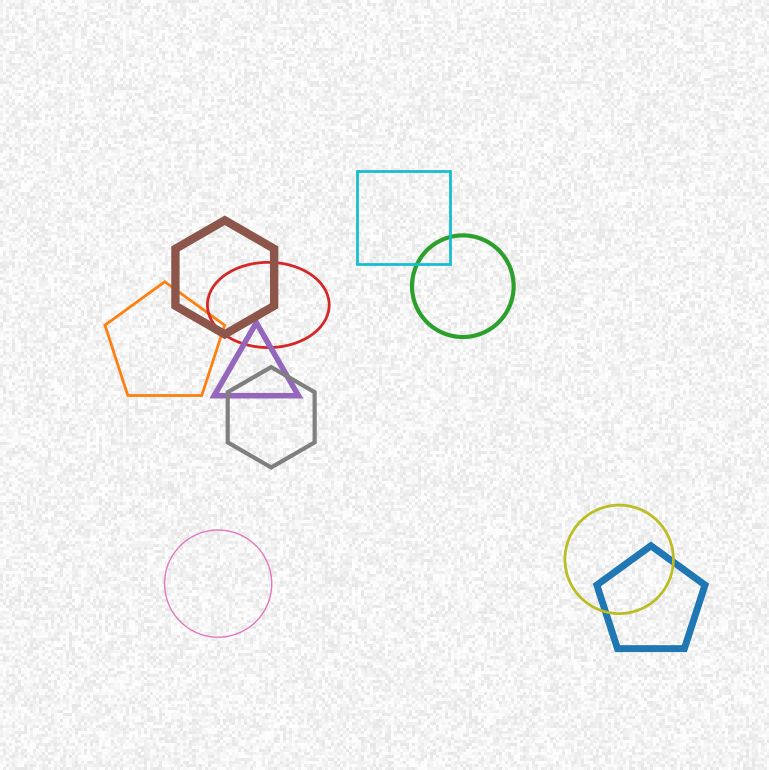[{"shape": "pentagon", "thickness": 2.5, "radius": 0.37, "center": [0.845, 0.217]}, {"shape": "pentagon", "thickness": 1, "radius": 0.41, "center": [0.214, 0.552]}, {"shape": "circle", "thickness": 1.5, "radius": 0.33, "center": [0.601, 0.628]}, {"shape": "oval", "thickness": 1, "radius": 0.4, "center": [0.348, 0.604]}, {"shape": "triangle", "thickness": 2, "radius": 0.32, "center": [0.333, 0.518]}, {"shape": "hexagon", "thickness": 3, "radius": 0.37, "center": [0.292, 0.64]}, {"shape": "circle", "thickness": 0.5, "radius": 0.35, "center": [0.283, 0.242]}, {"shape": "hexagon", "thickness": 1.5, "radius": 0.33, "center": [0.352, 0.458]}, {"shape": "circle", "thickness": 1, "radius": 0.35, "center": [0.804, 0.274]}, {"shape": "square", "thickness": 1, "radius": 0.3, "center": [0.524, 0.718]}]